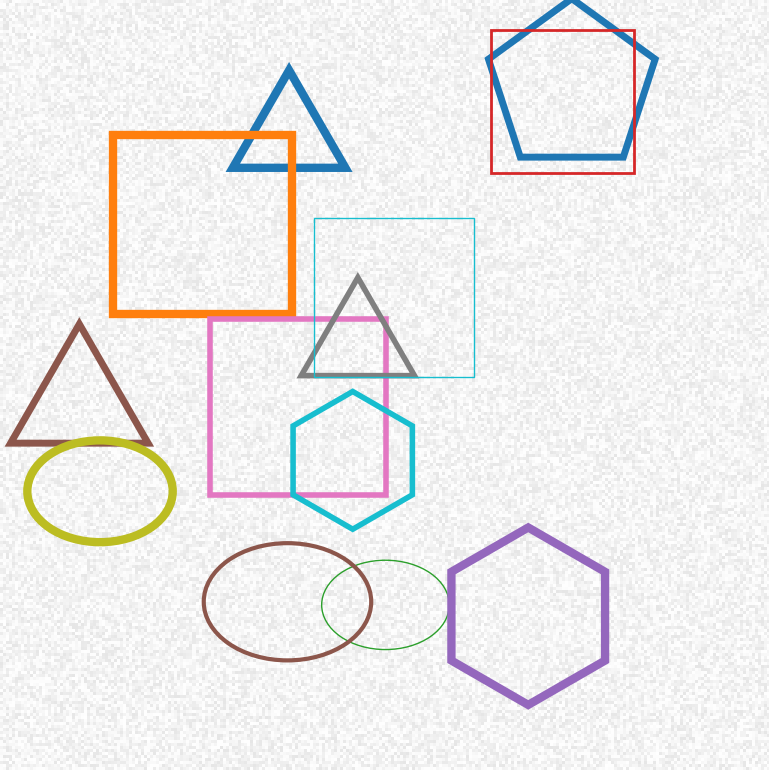[{"shape": "triangle", "thickness": 3, "radius": 0.42, "center": [0.375, 0.824]}, {"shape": "pentagon", "thickness": 2.5, "radius": 0.57, "center": [0.743, 0.888]}, {"shape": "square", "thickness": 3, "radius": 0.58, "center": [0.263, 0.708]}, {"shape": "oval", "thickness": 0.5, "radius": 0.41, "center": [0.501, 0.214]}, {"shape": "square", "thickness": 1, "radius": 0.46, "center": [0.731, 0.869]}, {"shape": "hexagon", "thickness": 3, "radius": 0.58, "center": [0.686, 0.2]}, {"shape": "triangle", "thickness": 2.5, "radius": 0.52, "center": [0.103, 0.476]}, {"shape": "oval", "thickness": 1.5, "radius": 0.54, "center": [0.373, 0.218]}, {"shape": "square", "thickness": 2, "radius": 0.57, "center": [0.387, 0.472]}, {"shape": "triangle", "thickness": 2, "radius": 0.42, "center": [0.465, 0.555]}, {"shape": "oval", "thickness": 3, "radius": 0.47, "center": [0.13, 0.362]}, {"shape": "hexagon", "thickness": 2, "radius": 0.45, "center": [0.458, 0.402]}, {"shape": "square", "thickness": 0.5, "radius": 0.52, "center": [0.512, 0.614]}]